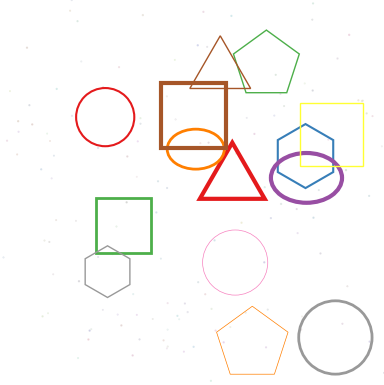[{"shape": "triangle", "thickness": 3, "radius": 0.49, "center": [0.603, 0.532]}, {"shape": "circle", "thickness": 1.5, "radius": 0.38, "center": [0.273, 0.696]}, {"shape": "hexagon", "thickness": 1.5, "radius": 0.42, "center": [0.794, 0.595]}, {"shape": "pentagon", "thickness": 1, "radius": 0.45, "center": [0.692, 0.832]}, {"shape": "square", "thickness": 2, "radius": 0.36, "center": [0.321, 0.414]}, {"shape": "oval", "thickness": 3, "radius": 0.46, "center": [0.796, 0.538]}, {"shape": "pentagon", "thickness": 0.5, "radius": 0.49, "center": [0.655, 0.107]}, {"shape": "oval", "thickness": 2, "radius": 0.37, "center": [0.508, 0.613]}, {"shape": "square", "thickness": 1, "radius": 0.41, "center": [0.861, 0.651]}, {"shape": "square", "thickness": 3, "radius": 0.42, "center": [0.502, 0.7]}, {"shape": "triangle", "thickness": 1, "radius": 0.46, "center": [0.572, 0.816]}, {"shape": "circle", "thickness": 0.5, "radius": 0.42, "center": [0.611, 0.318]}, {"shape": "hexagon", "thickness": 1, "radius": 0.34, "center": [0.279, 0.294]}, {"shape": "circle", "thickness": 2, "radius": 0.48, "center": [0.871, 0.123]}]